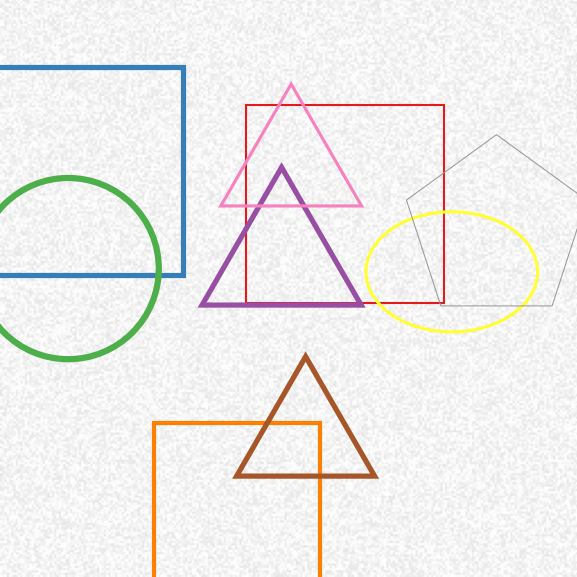[{"shape": "square", "thickness": 1, "radius": 0.86, "center": [0.597, 0.646]}, {"shape": "square", "thickness": 2.5, "radius": 0.9, "center": [0.136, 0.703]}, {"shape": "circle", "thickness": 3, "radius": 0.78, "center": [0.118, 0.534]}, {"shape": "triangle", "thickness": 2.5, "radius": 0.79, "center": [0.488, 0.55]}, {"shape": "square", "thickness": 2, "radius": 0.72, "center": [0.41, 0.123]}, {"shape": "oval", "thickness": 1.5, "radius": 0.74, "center": [0.782, 0.528]}, {"shape": "triangle", "thickness": 2.5, "radius": 0.69, "center": [0.529, 0.244]}, {"shape": "triangle", "thickness": 1.5, "radius": 0.7, "center": [0.504, 0.713]}, {"shape": "pentagon", "thickness": 0.5, "radius": 0.82, "center": [0.86, 0.602]}]